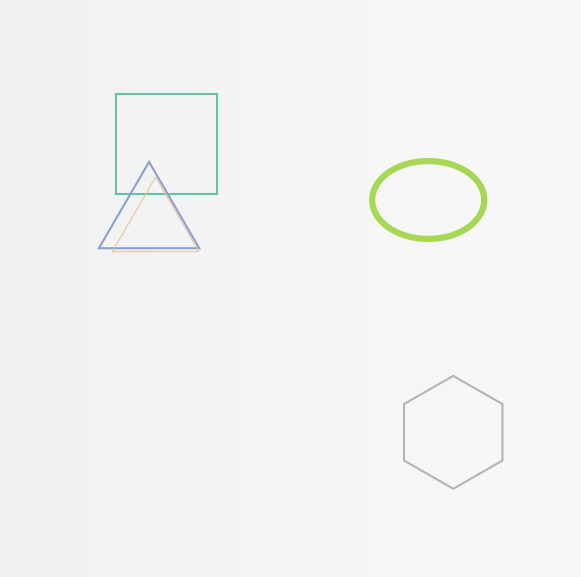[{"shape": "square", "thickness": 1, "radius": 0.43, "center": [0.286, 0.75]}, {"shape": "triangle", "thickness": 1, "radius": 0.5, "center": [0.256, 0.619]}, {"shape": "oval", "thickness": 3, "radius": 0.48, "center": [0.737, 0.653]}, {"shape": "triangle", "thickness": 0.5, "radius": 0.43, "center": [0.268, 0.606]}, {"shape": "hexagon", "thickness": 1, "radius": 0.49, "center": [0.78, 0.251]}]